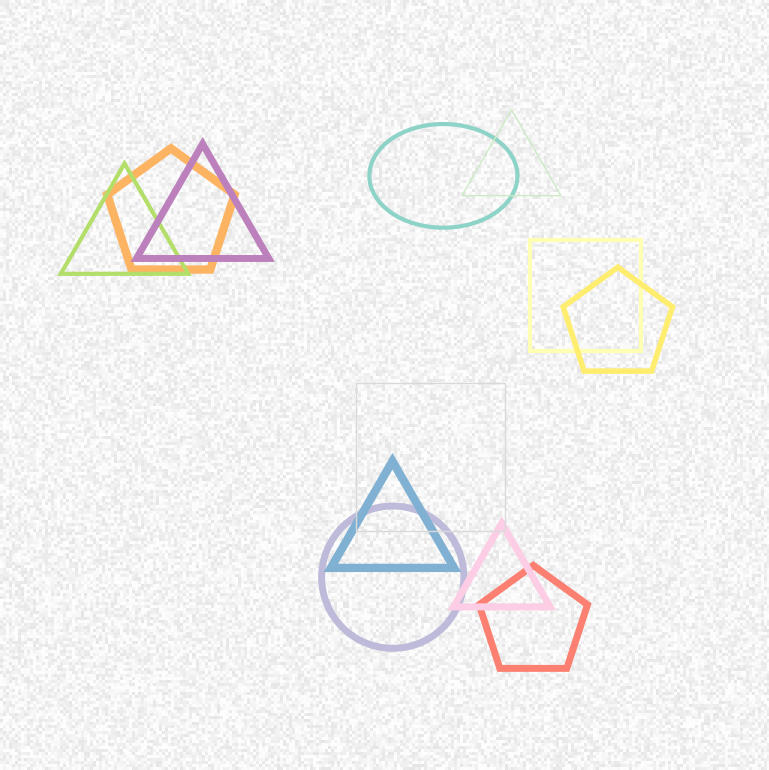[{"shape": "oval", "thickness": 1.5, "radius": 0.48, "center": [0.576, 0.772]}, {"shape": "square", "thickness": 1.5, "radius": 0.36, "center": [0.761, 0.616]}, {"shape": "circle", "thickness": 2.5, "radius": 0.46, "center": [0.51, 0.25]}, {"shape": "pentagon", "thickness": 2.5, "radius": 0.37, "center": [0.693, 0.192]}, {"shape": "triangle", "thickness": 3, "radius": 0.46, "center": [0.51, 0.309]}, {"shape": "pentagon", "thickness": 3, "radius": 0.44, "center": [0.222, 0.72]}, {"shape": "triangle", "thickness": 1.5, "radius": 0.48, "center": [0.162, 0.692]}, {"shape": "triangle", "thickness": 2.5, "radius": 0.36, "center": [0.652, 0.248]}, {"shape": "square", "thickness": 0.5, "radius": 0.48, "center": [0.559, 0.406]}, {"shape": "triangle", "thickness": 2.5, "radius": 0.5, "center": [0.263, 0.714]}, {"shape": "triangle", "thickness": 0.5, "radius": 0.37, "center": [0.664, 0.783]}, {"shape": "pentagon", "thickness": 2, "radius": 0.37, "center": [0.802, 0.578]}]